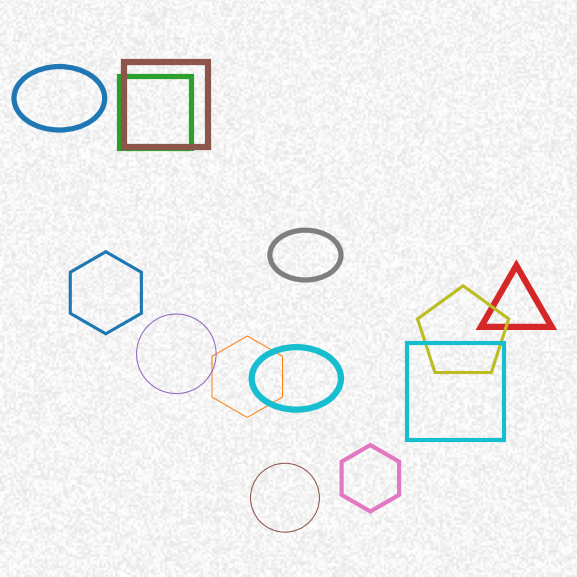[{"shape": "oval", "thickness": 2.5, "radius": 0.39, "center": [0.103, 0.829]}, {"shape": "hexagon", "thickness": 1.5, "radius": 0.36, "center": [0.183, 0.492]}, {"shape": "hexagon", "thickness": 0.5, "radius": 0.35, "center": [0.428, 0.347]}, {"shape": "square", "thickness": 2.5, "radius": 0.31, "center": [0.268, 0.806]}, {"shape": "triangle", "thickness": 3, "radius": 0.35, "center": [0.894, 0.469]}, {"shape": "circle", "thickness": 0.5, "radius": 0.34, "center": [0.305, 0.386]}, {"shape": "square", "thickness": 3, "radius": 0.37, "center": [0.287, 0.818]}, {"shape": "circle", "thickness": 0.5, "radius": 0.3, "center": [0.493, 0.137]}, {"shape": "hexagon", "thickness": 2, "radius": 0.29, "center": [0.641, 0.171]}, {"shape": "oval", "thickness": 2.5, "radius": 0.31, "center": [0.529, 0.557]}, {"shape": "pentagon", "thickness": 1.5, "radius": 0.42, "center": [0.802, 0.421]}, {"shape": "square", "thickness": 2, "radius": 0.42, "center": [0.788, 0.321]}, {"shape": "oval", "thickness": 3, "radius": 0.39, "center": [0.513, 0.344]}]